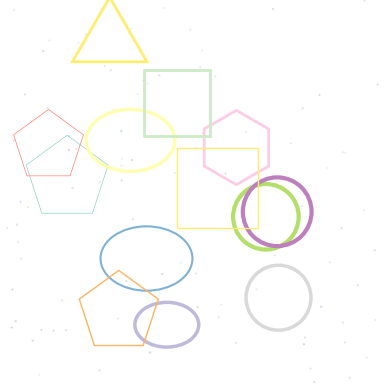[{"shape": "pentagon", "thickness": 0.5, "radius": 0.56, "center": [0.174, 0.537]}, {"shape": "oval", "thickness": 2.5, "radius": 0.58, "center": [0.339, 0.635]}, {"shape": "oval", "thickness": 2.5, "radius": 0.41, "center": [0.433, 0.157]}, {"shape": "pentagon", "thickness": 0.5, "radius": 0.48, "center": [0.126, 0.62]}, {"shape": "oval", "thickness": 1.5, "radius": 0.6, "center": [0.381, 0.329]}, {"shape": "pentagon", "thickness": 1, "radius": 0.54, "center": [0.309, 0.19]}, {"shape": "circle", "thickness": 3, "radius": 0.43, "center": [0.691, 0.437]}, {"shape": "hexagon", "thickness": 2, "radius": 0.48, "center": [0.614, 0.617]}, {"shape": "circle", "thickness": 2.5, "radius": 0.42, "center": [0.723, 0.227]}, {"shape": "circle", "thickness": 3, "radius": 0.45, "center": [0.72, 0.45]}, {"shape": "square", "thickness": 2, "radius": 0.43, "center": [0.46, 0.732]}, {"shape": "triangle", "thickness": 2, "radius": 0.56, "center": [0.285, 0.895]}, {"shape": "square", "thickness": 1, "radius": 0.52, "center": [0.565, 0.512]}]